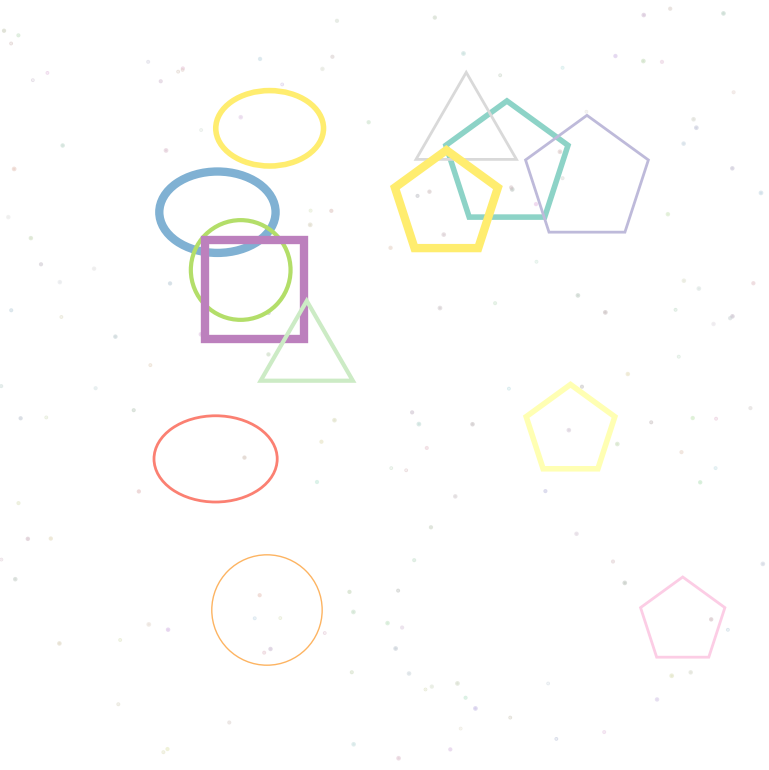[{"shape": "pentagon", "thickness": 2, "radius": 0.42, "center": [0.658, 0.786]}, {"shape": "pentagon", "thickness": 2, "radius": 0.3, "center": [0.741, 0.44]}, {"shape": "pentagon", "thickness": 1, "radius": 0.42, "center": [0.762, 0.766]}, {"shape": "oval", "thickness": 1, "radius": 0.4, "center": [0.28, 0.404]}, {"shape": "oval", "thickness": 3, "radius": 0.38, "center": [0.282, 0.724]}, {"shape": "circle", "thickness": 0.5, "radius": 0.36, "center": [0.347, 0.208]}, {"shape": "circle", "thickness": 1.5, "radius": 0.32, "center": [0.313, 0.649]}, {"shape": "pentagon", "thickness": 1, "radius": 0.29, "center": [0.887, 0.193]}, {"shape": "triangle", "thickness": 1, "radius": 0.38, "center": [0.605, 0.831]}, {"shape": "square", "thickness": 3, "radius": 0.32, "center": [0.331, 0.624]}, {"shape": "triangle", "thickness": 1.5, "radius": 0.35, "center": [0.398, 0.54]}, {"shape": "oval", "thickness": 2, "radius": 0.35, "center": [0.35, 0.833]}, {"shape": "pentagon", "thickness": 3, "radius": 0.35, "center": [0.58, 0.735]}]